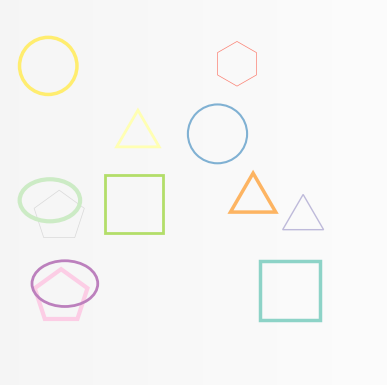[{"shape": "square", "thickness": 2.5, "radius": 0.38, "center": [0.748, 0.245]}, {"shape": "triangle", "thickness": 2, "radius": 0.32, "center": [0.356, 0.65]}, {"shape": "triangle", "thickness": 1, "radius": 0.3, "center": [0.782, 0.434]}, {"shape": "hexagon", "thickness": 0.5, "radius": 0.29, "center": [0.612, 0.834]}, {"shape": "circle", "thickness": 1.5, "radius": 0.38, "center": [0.561, 0.652]}, {"shape": "triangle", "thickness": 2.5, "radius": 0.34, "center": [0.653, 0.483]}, {"shape": "square", "thickness": 2, "radius": 0.37, "center": [0.347, 0.471]}, {"shape": "pentagon", "thickness": 3, "radius": 0.36, "center": [0.158, 0.229]}, {"shape": "pentagon", "thickness": 0.5, "radius": 0.34, "center": [0.153, 0.438]}, {"shape": "oval", "thickness": 2, "radius": 0.42, "center": [0.167, 0.263]}, {"shape": "oval", "thickness": 3, "radius": 0.39, "center": [0.129, 0.48]}, {"shape": "circle", "thickness": 2.5, "radius": 0.37, "center": [0.125, 0.829]}]